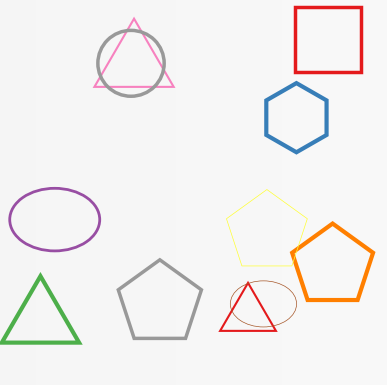[{"shape": "triangle", "thickness": 1.5, "radius": 0.42, "center": [0.64, 0.182]}, {"shape": "square", "thickness": 2.5, "radius": 0.42, "center": [0.847, 0.898]}, {"shape": "hexagon", "thickness": 3, "radius": 0.45, "center": [0.765, 0.694]}, {"shape": "triangle", "thickness": 3, "radius": 0.58, "center": [0.104, 0.168]}, {"shape": "oval", "thickness": 2, "radius": 0.58, "center": [0.141, 0.43]}, {"shape": "pentagon", "thickness": 3, "radius": 0.55, "center": [0.858, 0.31]}, {"shape": "pentagon", "thickness": 0.5, "radius": 0.55, "center": [0.689, 0.398]}, {"shape": "oval", "thickness": 0.5, "radius": 0.43, "center": [0.68, 0.211]}, {"shape": "triangle", "thickness": 1.5, "radius": 0.59, "center": [0.346, 0.833]}, {"shape": "pentagon", "thickness": 2.5, "radius": 0.56, "center": [0.413, 0.212]}, {"shape": "circle", "thickness": 2.5, "radius": 0.43, "center": [0.338, 0.836]}]